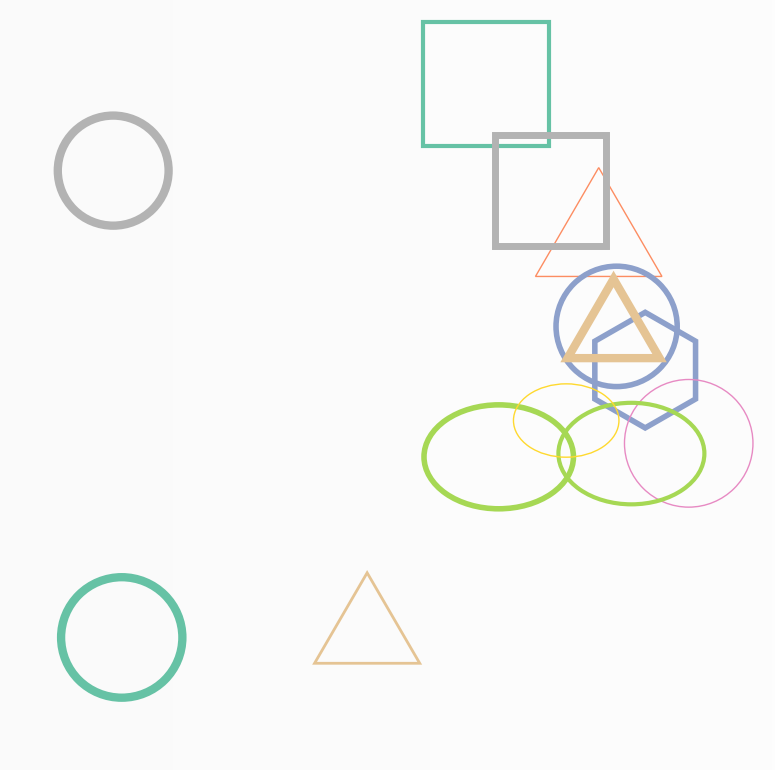[{"shape": "circle", "thickness": 3, "radius": 0.39, "center": [0.157, 0.172]}, {"shape": "square", "thickness": 1.5, "radius": 0.4, "center": [0.627, 0.891]}, {"shape": "triangle", "thickness": 0.5, "radius": 0.47, "center": [0.773, 0.688]}, {"shape": "hexagon", "thickness": 2, "radius": 0.38, "center": [0.833, 0.519]}, {"shape": "circle", "thickness": 2, "radius": 0.39, "center": [0.796, 0.576]}, {"shape": "circle", "thickness": 0.5, "radius": 0.41, "center": [0.889, 0.424]}, {"shape": "oval", "thickness": 1.5, "radius": 0.47, "center": [0.815, 0.411]}, {"shape": "oval", "thickness": 2, "radius": 0.48, "center": [0.644, 0.407]}, {"shape": "oval", "thickness": 0.5, "radius": 0.34, "center": [0.731, 0.454]}, {"shape": "triangle", "thickness": 1, "radius": 0.39, "center": [0.474, 0.178]}, {"shape": "triangle", "thickness": 3, "radius": 0.34, "center": [0.792, 0.569]}, {"shape": "circle", "thickness": 3, "radius": 0.36, "center": [0.146, 0.778]}, {"shape": "square", "thickness": 2.5, "radius": 0.36, "center": [0.71, 0.753]}]